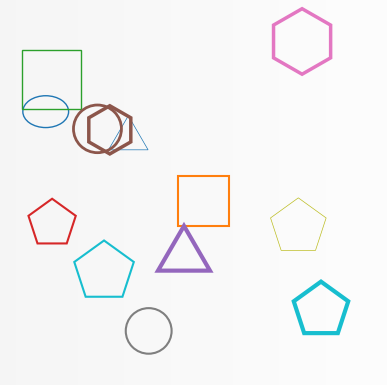[{"shape": "oval", "thickness": 1, "radius": 0.3, "center": [0.118, 0.71]}, {"shape": "triangle", "thickness": 0.5, "radius": 0.29, "center": [0.331, 0.64]}, {"shape": "square", "thickness": 1.5, "radius": 0.33, "center": [0.526, 0.479]}, {"shape": "square", "thickness": 1, "radius": 0.38, "center": [0.133, 0.793]}, {"shape": "pentagon", "thickness": 1.5, "radius": 0.32, "center": [0.134, 0.42]}, {"shape": "triangle", "thickness": 3, "radius": 0.39, "center": [0.475, 0.336]}, {"shape": "circle", "thickness": 2, "radius": 0.31, "center": [0.252, 0.665]}, {"shape": "hexagon", "thickness": 2.5, "radius": 0.31, "center": [0.283, 0.663]}, {"shape": "hexagon", "thickness": 2.5, "radius": 0.43, "center": [0.78, 0.892]}, {"shape": "circle", "thickness": 1.5, "radius": 0.3, "center": [0.384, 0.14]}, {"shape": "pentagon", "thickness": 0.5, "radius": 0.38, "center": [0.77, 0.411]}, {"shape": "pentagon", "thickness": 1.5, "radius": 0.4, "center": [0.268, 0.295]}, {"shape": "pentagon", "thickness": 3, "radius": 0.37, "center": [0.828, 0.195]}]